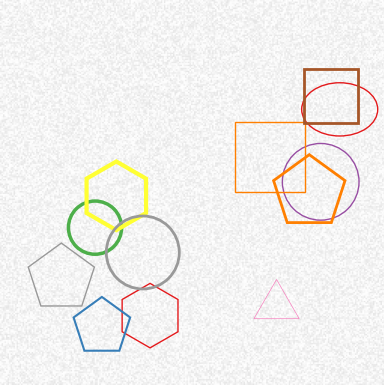[{"shape": "hexagon", "thickness": 1, "radius": 0.42, "center": [0.39, 0.18]}, {"shape": "oval", "thickness": 1, "radius": 0.49, "center": [0.882, 0.716]}, {"shape": "pentagon", "thickness": 1.5, "radius": 0.39, "center": [0.265, 0.152]}, {"shape": "circle", "thickness": 2.5, "radius": 0.35, "center": [0.247, 0.409]}, {"shape": "circle", "thickness": 1, "radius": 0.5, "center": [0.833, 0.528]}, {"shape": "square", "thickness": 1, "radius": 0.46, "center": [0.701, 0.593]}, {"shape": "pentagon", "thickness": 2, "radius": 0.49, "center": [0.803, 0.501]}, {"shape": "hexagon", "thickness": 3, "radius": 0.45, "center": [0.302, 0.491]}, {"shape": "square", "thickness": 2, "radius": 0.35, "center": [0.86, 0.75]}, {"shape": "triangle", "thickness": 0.5, "radius": 0.34, "center": [0.718, 0.206]}, {"shape": "circle", "thickness": 2, "radius": 0.47, "center": [0.371, 0.344]}, {"shape": "pentagon", "thickness": 1, "radius": 0.45, "center": [0.159, 0.278]}]